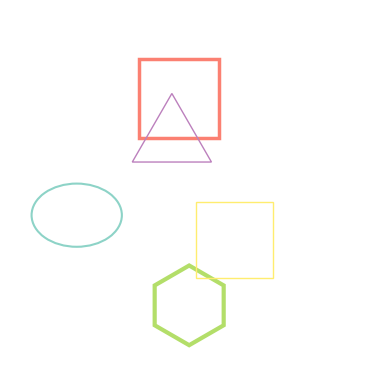[{"shape": "oval", "thickness": 1.5, "radius": 0.59, "center": [0.199, 0.441]}, {"shape": "square", "thickness": 2.5, "radius": 0.51, "center": [0.465, 0.744]}, {"shape": "hexagon", "thickness": 3, "radius": 0.52, "center": [0.491, 0.207]}, {"shape": "triangle", "thickness": 1, "radius": 0.59, "center": [0.446, 0.638]}, {"shape": "square", "thickness": 1, "radius": 0.5, "center": [0.609, 0.376]}]